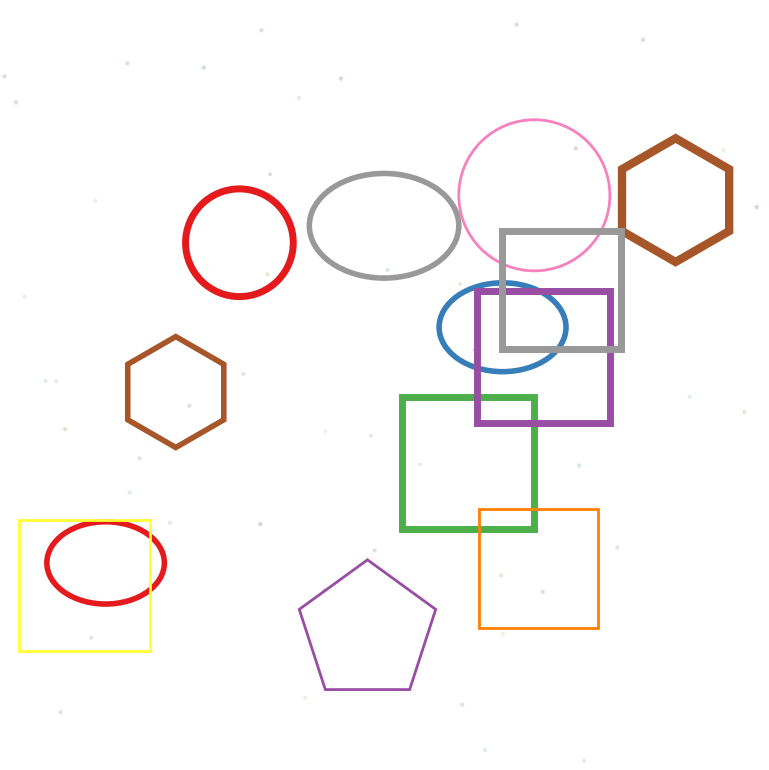[{"shape": "circle", "thickness": 2.5, "radius": 0.35, "center": [0.311, 0.685]}, {"shape": "oval", "thickness": 2, "radius": 0.38, "center": [0.137, 0.269]}, {"shape": "oval", "thickness": 2, "radius": 0.41, "center": [0.653, 0.575]}, {"shape": "square", "thickness": 2.5, "radius": 0.43, "center": [0.608, 0.399]}, {"shape": "pentagon", "thickness": 1, "radius": 0.47, "center": [0.477, 0.18]}, {"shape": "square", "thickness": 2.5, "radius": 0.43, "center": [0.706, 0.537]}, {"shape": "square", "thickness": 1, "radius": 0.39, "center": [0.699, 0.262]}, {"shape": "square", "thickness": 1, "radius": 0.42, "center": [0.11, 0.239]}, {"shape": "hexagon", "thickness": 3, "radius": 0.4, "center": [0.877, 0.74]}, {"shape": "hexagon", "thickness": 2, "radius": 0.36, "center": [0.228, 0.491]}, {"shape": "circle", "thickness": 1, "radius": 0.49, "center": [0.694, 0.746]}, {"shape": "oval", "thickness": 2, "radius": 0.49, "center": [0.499, 0.707]}, {"shape": "square", "thickness": 2.5, "radius": 0.38, "center": [0.729, 0.623]}]